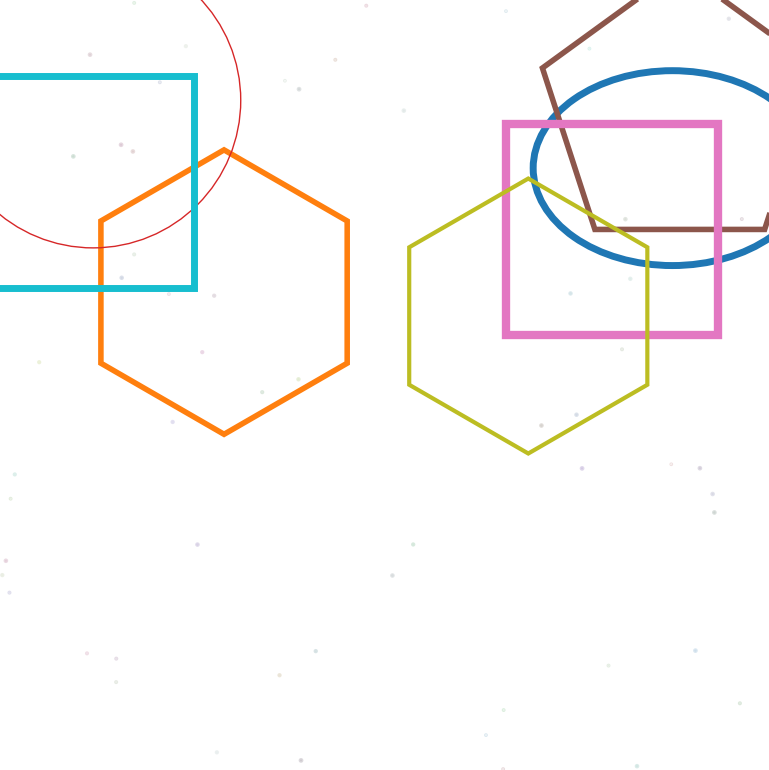[{"shape": "oval", "thickness": 2.5, "radius": 0.9, "center": [0.873, 0.782]}, {"shape": "hexagon", "thickness": 2, "radius": 0.92, "center": [0.291, 0.621]}, {"shape": "circle", "thickness": 0.5, "radius": 0.96, "center": [0.121, 0.87]}, {"shape": "pentagon", "thickness": 2, "radius": 0.94, "center": [0.883, 0.854]}, {"shape": "square", "thickness": 3, "radius": 0.69, "center": [0.795, 0.702]}, {"shape": "hexagon", "thickness": 1.5, "radius": 0.89, "center": [0.686, 0.59]}, {"shape": "square", "thickness": 2.5, "radius": 0.69, "center": [0.115, 0.764]}]